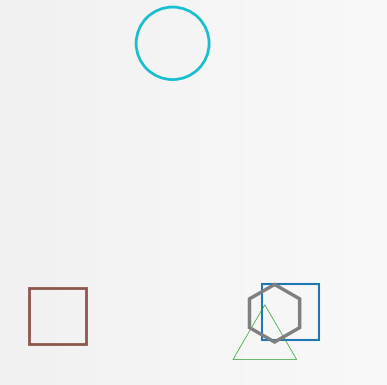[{"shape": "square", "thickness": 1.5, "radius": 0.37, "center": [0.75, 0.19]}, {"shape": "triangle", "thickness": 0.5, "radius": 0.47, "center": [0.683, 0.113]}, {"shape": "square", "thickness": 2, "radius": 0.37, "center": [0.147, 0.179]}, {"shape": "hexagon", "thickness": 2.5, "radius": 0.37, "center": [0.709, 0.186]}, {"shape": "circle", "thickness": 2, "radius": 0.47, "center": [0.445, 0.887]}]